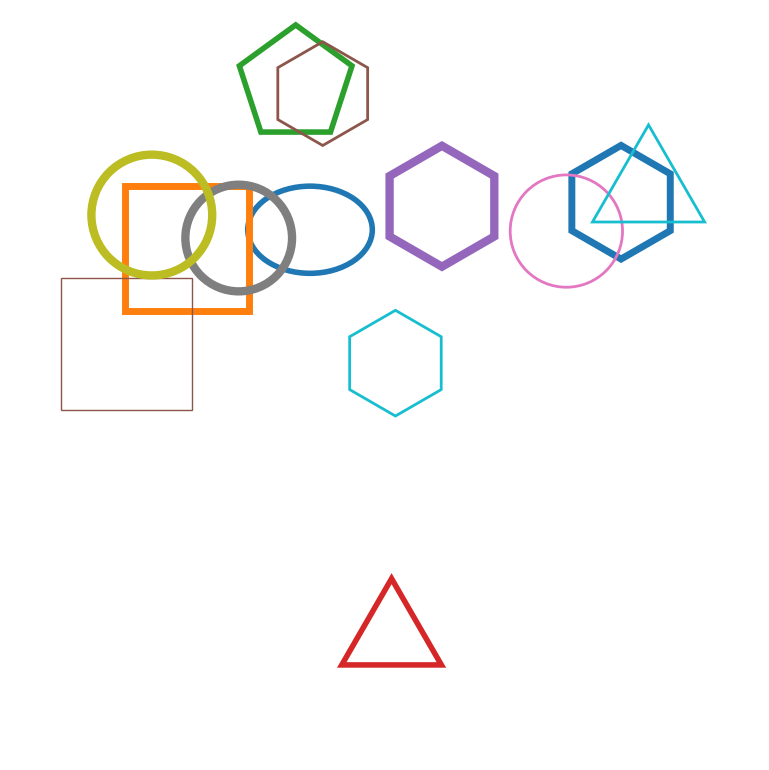[{"shape": "hexagon", "thickness": 2.5, "radius": 0.37, "center": [0.807, 0.737]}, {"shape": "oval", "thickness": 2, "radius": 0.4, "center": [0.403, 0.702]}, {"shape": "square", "thickness": 2.5, "radius": 0.4, "center": [0.243, 0.677]}, {"shape": "pentagon", "thickness": 2, "radius": 0.38, "center": [0.384, 0.891]}, {"shape": "triangle", "thickness": 2, "radius": 0.37, "center": [0.509, 0.174]}, {"shape": "hexagon", "thickness": 3, "radius": 0.39, "center": [0.574, 0.732]}, {"shape": "hexagon", "thickness": 1, "radius": 0.34, "center": [0.419, 0.878]}, {"shape": "square", "thickness": 0.5, "radius": 0.43, "center": [0.164, 0.553]}, {"shape": "circle", "thickness": 1, "radius": 0.36, "center": [0.736, 0.7]}, {"shape": "circle", "thickness": 3, "radius": 0.35, "center": [0.31, 0.691]}, {"shape": "circle", "thickness": 3, "radius": 0.39, "center": [0.197, 0.721]}, {"shape": "triangle", "thickness": 1, "radius": 0.42, "center": [0.842, 0.754]}, {"shape": "hexagon", "thickness": 1, "radius": 0.34, "center": [0.514, 0.528]}]